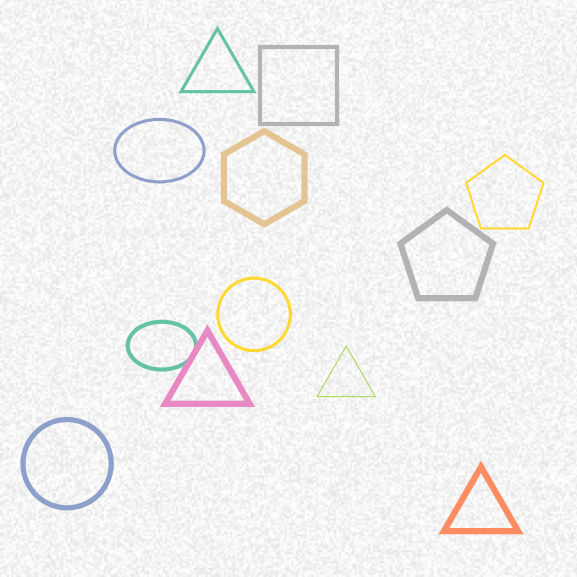[{"shape": "triangle", "thickness": 1.5, "radius": 0.36, "center": [0.377, 0.877]}, {"shape": "oval", "thickness": 2, "radius": 0.3, "center": [0.28, 0.401]}, {"shape": "triangle", "thickness": 3, "radius": 0.37, "center": [0.833, 0.117]}, {"shape": "circle", "thickness": 2.5, "radius": 0.38, "center": [0.116, 0.196]}, {"shape": "oval", "thickness": 1.5, "radius": 0.39, "center": [0.276, 0.738]}, {"shape": "triangle", "thickness": 3, "radius": 0.42, "center": [0.359, 0.342]}, {"shape": "triangle", "thickness": 0.5, "radius": 0.29, "center": [0.6, 0.342]}, {"shape": "pentagon", "thickness": 1, "radius": 0.35, "center": [0.874, 0.661]}, {"shape": "circle", "thickness": 1.5, "radius": 0.31, "center": [0.44, 0.455]}, {"shape": "hexagon", "thickness": 3, "radius": 0.4, "center": [0.458, 0.691]}, {"shape": "pentagon", "thickness": 3, "radius": 0.42, "center": [0.774, 0.551]}, {"shape": "square", "thickness": 2, "radius": 0.33, "center": [0.516, 0.85]}]